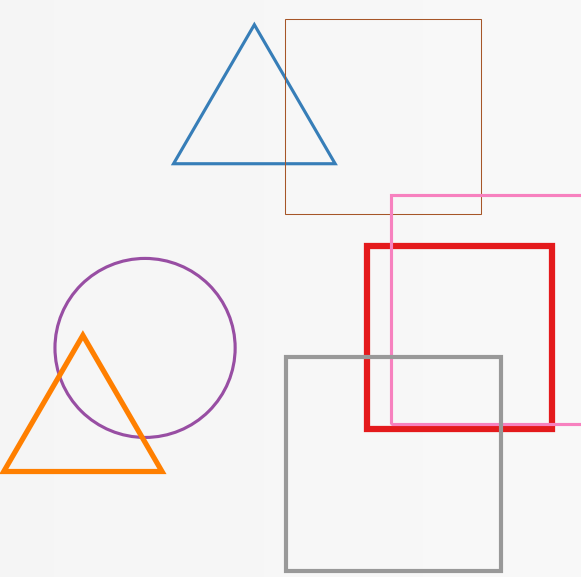[{"shape": "square", "thickness": 3, "radius": 0.79, "center": [0.791, 0.415]}, {"shape": "triangle", "thickness": 1.5, "radius": 0.8, "center": [0.438, 0.796]}, {"shape": "circle", "thickness": 1.5, "radius": 0.77, "center": [0.25, 0.397]}, {"shape": "triangle", "thickness": 2.5, "radius": 0.79, "center": [0.143, 0.261]}, {"shape": "square", "thickness": 0.5, "radius": 0.84, "center": [0.659, 0.797]}, {"shape": "square", "thickness": 1.5, "radius": 0.99, "center": [0.87, 0.463]}, {"shape": "square", "thickness": 2, "radius": 0.93, "center": [0.677, 0.195]}]